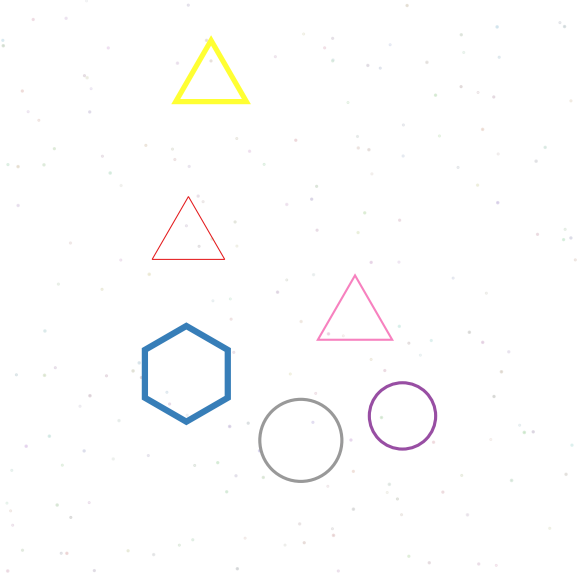[{"shape": "triangle", "thickness": 0.5, "radius": 0.36, "center": [0.326, 0.586]}, {"shape": "hexagon", "thickness": 3, "radius": 0.41, "center": [0.323, 0.352]}, {"shape": "circle", "thickness": 1.5, "radius": 0.29, "center": [0.697, 0.279]}, {"shape": "triangle", "thickness": 2.5, "radius": 0.35, "center": [0.366, 0.858]}, {"shape": "triangle", "thickness": 1, "radius": 0.37, "center": [0.615, 0.448]}, {"shape": "circle", "thickness": 1.5, "radius": 0.36, "center": [0.521, 0.237]}]